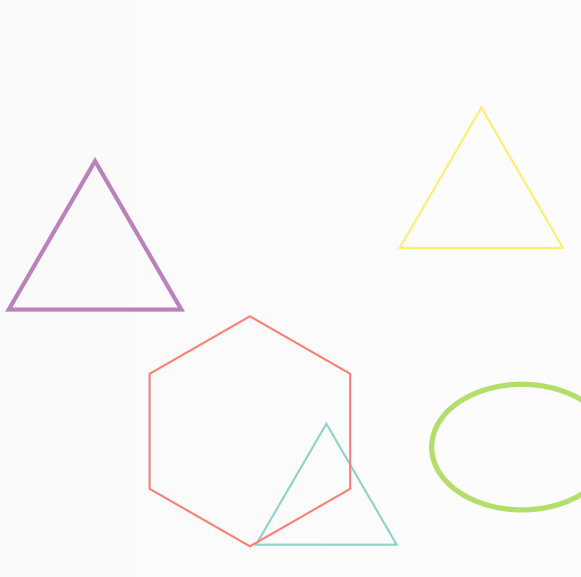[{"shape": "triangle", "thickness": 1, "radius": 0.7, "center": [0.562, 0.126]}, {"shape": "hexagon", "thickness": 1, "radius": 1.0, "center": [0.43, 0.252]}, {"shape": "oval", "thickness": 2.5, "radius": 0.78, "center": [0.898, 0.225]}, {"shape": "triangle", "thickness": 2, "radius": 0.86, "center": [0.164, 0.549]}, {"shape": "triangle", "thickness": 1, "radius": 0.81, "center": [0.828, 0.651]}]